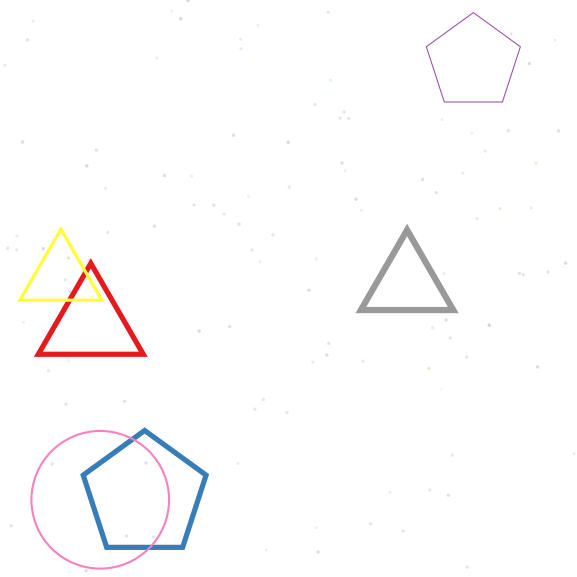[{"shape": "triangle", "thickness": 2.5, "radius": 0.52, "center": [0.157, 0.438]}, {"shape": "pentagon", "thickness": 2.5, "radius": 0.56, "center": [0.25, 0.142]}, {"shape": "pentagon", "thickness": 0.5, "radius": 0.43, "center": [0.82, 0.892]}, {"shape": "triangle", "thickness": 1.5, "radius": 0.41, "center": [0.105, 0.52]}, {"shape": "circle", "thickness": 1, "radius": 0.6, "center": [0.174, 0.134]}, {"shape": "triangle", "thickness": 3, "radius": 0.46, "center": [0.705, 0.508]}]